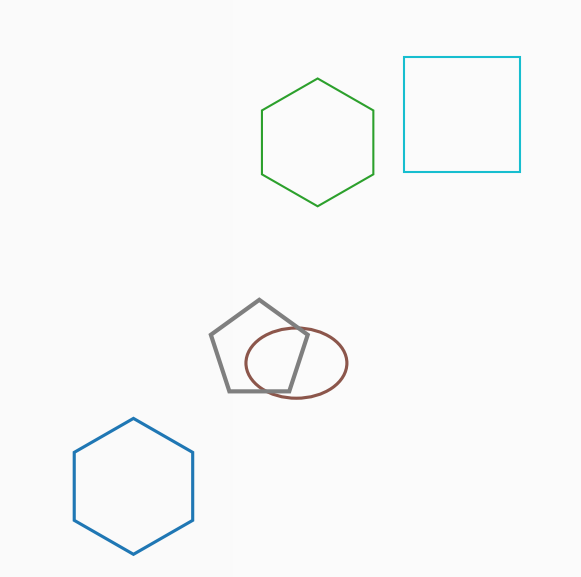[{"shape": "hexagon", "thickness": 1.5, "radius": 0.59, "center": [0.23, 0.157]}, {"shape": "hexagon", "thickness": 1, "radius": 0.55, "center": [0.546, 0.753]}, {"shape": "oval", "thickness": 1.5, "radius": 0.43, "center": [0.51, 0.37]}, {"shape": "pentagon", "thickness": 2, "radius": 0.44, "center": [0.446, 0.392]}, {"shape": "square", "thickness": 1, "radius": 0.5, "center": [0.795, 0.801]}]